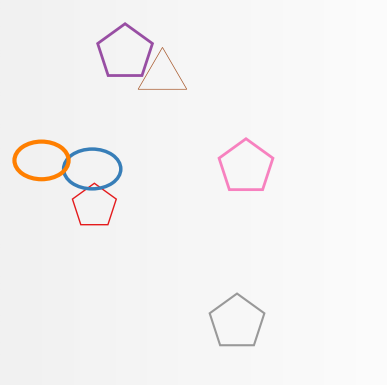[{"shape": "pentagon", "thickness": 1, "radius": 0.3, "center": [0.244, 0.464]}, {"shape": "oval", "thickness": 2.5, "radius": 0.37, "center": [0.238, 0.561]}, {"shape": "pentagon", "thickness": 2, "radius": 0.37, "center": [0.323, 0.864]}, {"shape": "oval", "thickness": 3, "radius": 0.35, "center": [0.107, 0.583]}, {"shape": "triangle", "thickness": 0.5, "radius": 0.36, "center": [0.419, 0.804]}, {"shape": "pentagon", "thickness": 2, "radius": 0.37, "center": [0.635, 0.567]}, {"shape": "pentagon", "thickness": 1.5, "radius": 0.37, "center": [0.612, 0.163]}]